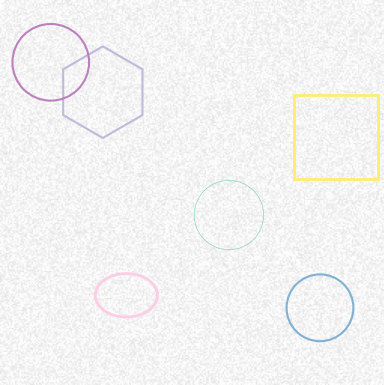[{"shape": "circle", "thickness": 0.5, "radius": 0.45, "center": [0.595, 0.441]}, {"shape": "hexagon", "thickness": 1.5, "radius": 0.59, "center": [0.267, 0.761]}, {"shape": "circle", "thickness": 1.5, "radius": 0.43, "center": [0.831, 0.201]}, {"shape": "oval", "thickness": 2, "radius": 0.4, "center": [0.328, 0.233]}, {"shape": "circle", "thickness": 1.5, "radius": 0.5, "center": [0.132, 0.838]}, {"shape": "square", "thickness": 2, "radius": 0.54, "center": [0.872, 0.644]}]